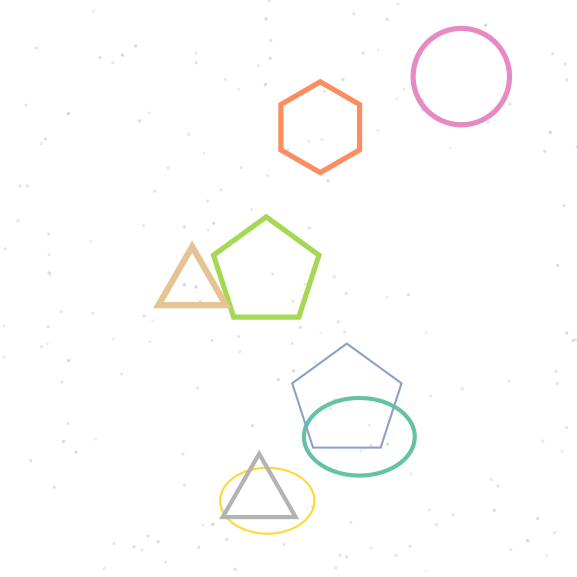[{"shape": "oval", "thickness": 2, "radius": 0.48, "center": [0.622, 0.243]}, {"shape": "hexagon", "thickness": 2.5, "radius": 0.39, "center": [0.555, 0.779]}, {"shape": "pentagon", "thickness": 1, "radius": 0.5, "center": [0.601, 0.305]}, {"shape": "circle", "thickness": 2.5, "radius": 0.42, "center": [0.799, 0.867]}, {"shape": "pentagon", "thickness": 2.5, "radius": 0.48, "center": [0.461, 0.528]}, {"shape": "oval", "thickness": 1, "radius": 0.41, "center": [0.463, 0.132]}, {"shape": "triangle", "thickness": 3, "radius": 0.34, "center": [0.333, 0.504]}, {"shape": "triangle", "thickness": 2, "radius": 0.37, "center": [0.449, 0.14]}]